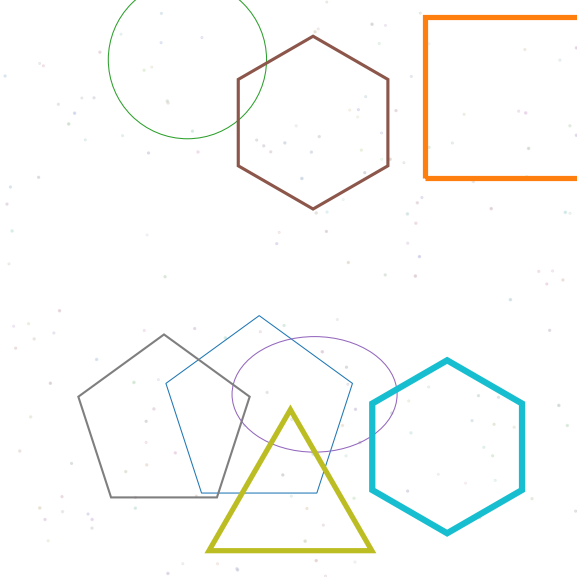[{"shape": "pentagon", "thickness": 0.5, "radius": 0.85, "center": [0.449, 0.283]}, {"shape": "square", "thickness": 2.5, "radius": 0.7, "center": [0.876, 0.83]}, {"shape": "circle", "thickness": 0.5, "radius": 0.69, "center": [0.325, 0.896]}, {"shape": "oval", "thickness": 0.5, "radius": 0.71, "center": [0.545, 0.316]}, {"shape": "hexagon", "thickness": 1.5, "radius": 0.75, "center": [0.542, 0.787]}, {"shape": "pentagon", "thickness": 1, "radius": 0.78, "center": [0.284, 0.264]}, {"shape": "triangle", "thickness": 2.5, "radius": 0.81, "center": [0.503, 0.127]}, {"shape": "hexagon", "thickness": 3, "radius": 0.75, "center": [0.774, 0.226]}]